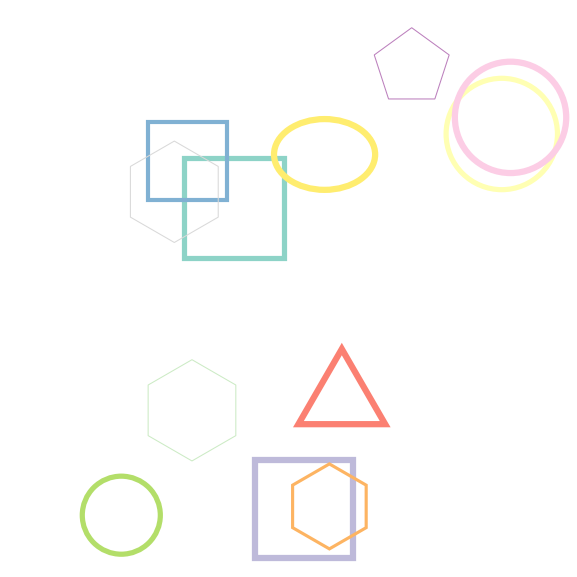[{"shape": "square", "thickness": 2.5, "radius": 0.43, "center": [0.405, 0.639]}, {"shape": "circle", "thickness": 2.5, "radius": 0.48, "center": [0.869, 0.767]}, {"shape": "square", "thickness": 3, "radius": 0.43, "center": [0.526, 0.118]}, {"shape": "triangle", "thickness": 3, "radius": 0.43, "center": [0.592, 0.308]}, {"shape": "square", "thickness": 2, "radius": 0.34, "center": [0.325, 0.72]}, {"shape": "hexagon", "thickness": 1.5, "radius": 0.37, "center": [0.57, 0.122]}, {"shape": "circle", "thickness": 2.5, "radius": 0.34, "center": [0.21, 0.107]}, {"shape": "circle", "thickness": 3, "radius": 0.48, "center": [0.884, 0.796]}, {"shape": "hexagon", "thickness": 0.5, "radius": 0.44, "center": [0.302, 0.667]}, {"shape": "pentagon", "thickness": 0.5, "radius": 0.34, "center": [0.713, 0.883]}, {"shape": "hexagon", "thickness": 0.5, "radius": 0.44, "center": [0.332, 0.289]}, {"shape": "oval", "thickness": 3, "radius": 0.44, "center": [0.562, 0.732]}]